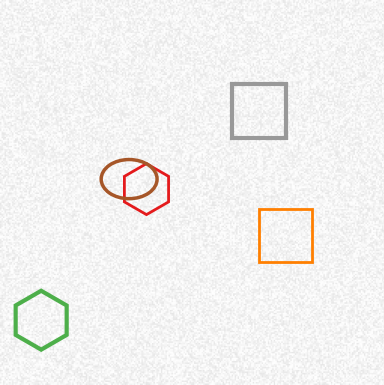[{"shape": "hexagon", "thickness": 2, "radius": 0.33, "center": [0.38, 0.509]}, {"shape": "hexagon", "thickness": 3, "radius": 0.38, "center": [0.107, 0.168]}, {"shape": "square", "thickness": 2, "radius": 0.34, "center": [0.742, 0.389]}, {"shape": "oval", "thickness": 2.5, "radius": 0.36, "center": [0.335, 0.535]}, {"shape": "square", "thickness": 3, "radius": 0.35, "center": [0.672, 0.711]}]